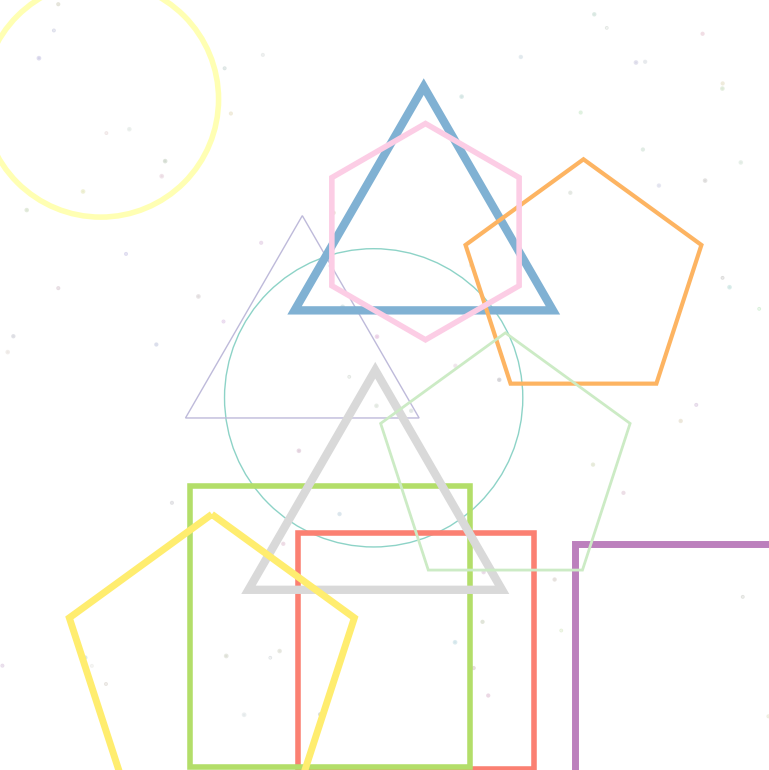[{"shape": "circle", "thickness": 0.5, "radius": 0.97, "center": [0.485, 0.483]}, {"shape": "circle", "thickness": 2, "radius": 0.77, "center": [0.131, 0.871]}, {"shape": "triangle", "thickness": 0.5, "radius": 0.88, "center": [0.393, 0.545]}, {"shape": "square", "thickness": 2, "radius": 0.77, "center": [0.54, 0.155]}, {"shape": "triangle", "thickness": 3, "radius": 0.97, "center": [0.55, 0.694]}, {"shape": "pentagon", "thickness": 1.5, "radius": 0.81, "center": [0.758, 0.632]}, {"shape": "square", "thickness": 2, "radius": 0.91, "center": [0.429, 0.186]}, {"shape": "hexagon", "thickness": 2, "radius": 0.7, "center": [0.553, 0.699]}, {"shape": "triangle", "thickness": 3, "radius": 0.95, "center": [0.487, 0.329]}, {"shape": "square", "thickness": 2.5, "radius": 0.75, "center": [0.896, 0.144]}, {"shape": "pentagon", "thickness": 1, "radius": 0.85, "center": [0.656, 0.397]}, {"shape": "pentagon", "thickness": 2.5, "radius": 0.97, "center": [0.275, 0.137]}]